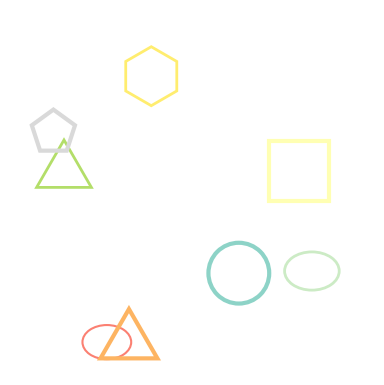[{"shape": "circle", "thickness": 3, "radius": 0.39, "center": [0.62, 0.29]}, {"shape": "square", "thickness": 3, "radius": 0.39, "center": [0.776, 0.556]}, {"shape": "oval", "thickness": 1.5, "radius": 0.32, "center": [0.277, 0.111]}, {"shape": "triangle", "thickness": 3, "radius": 0.43, "center": [0.335, 0.112]}, {"shape": "triangle", "thickness": 2, "radius": 0.41, "center": [0.166, 0.554]}, {"shape": "pentagon", "thickness": 3, "radius": 0.29, "center": [0.139, 0.656]}, {"shape": "oval", "thickness": 2, "radius": 0.35, "center": [0.81, 0.296]}, {"shape": "hexagon", "thickness": 2, "radius": 0.38, "center": [0.393, 0.802]}]